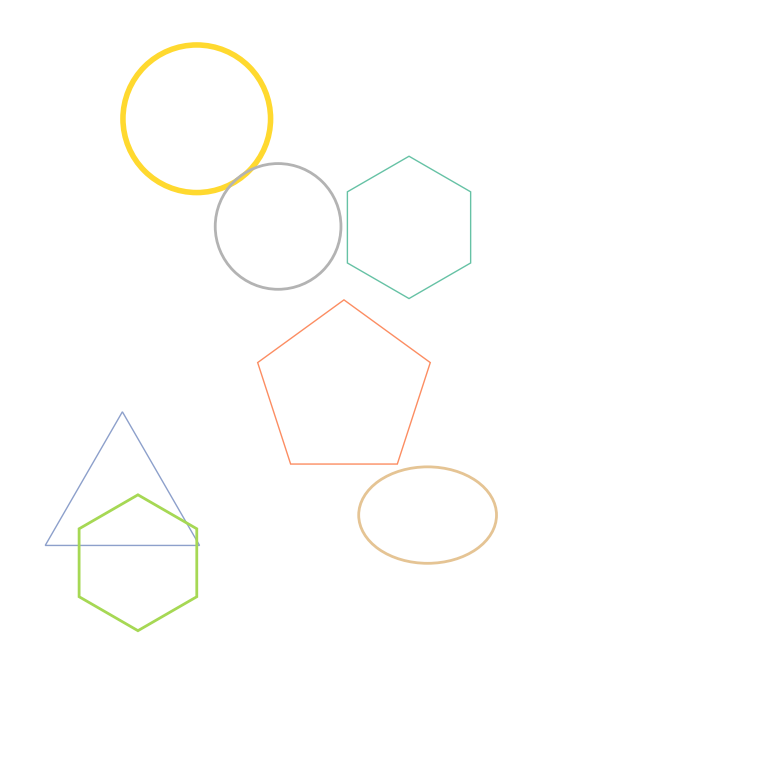[{"shape": "hexagon", "thickness": 0.5, "radius": 0.46, "center": [0.531, 0.705]}, {"shape": "pentagon", "thickness": 0.5, "radius": 0.59, "center": [0.447, 0.493]}, {"shape": "triangle", "thickness": 0.5, "radius": 0.58, "center": [0.159, 0.349]}, {"shape": "hexagon", "thickness": 1, "radius": 0.44, "center": [0.179, 0.269]}, {"shape": "circle", "thickness": 2, "radius": 0.48, "center": [0.256, 0.846]}, {"shape": "oval", "thickness": 1, "radius": 0.45, "center": [0.555, 0.331]}, {"shape": "circle", "thickness": 1, "radius": 0.41, "center": [0.361, 0.706]}]